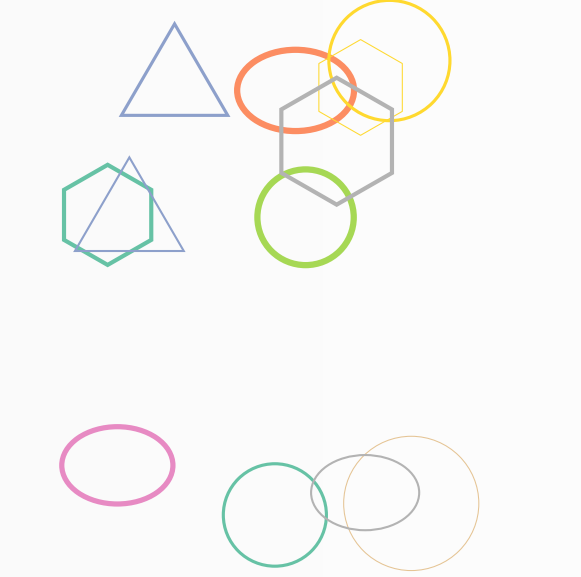[{"shape": "circle", "thickness": 1.5, "radius": 0.44, "center": [0.473, 0.107]}, {"shape": "hexagon", "thickness": 2, "radius": 0.43, "center": [0.185, 0.627]}, {"shape": "oval", "thickness": 3, "radius": 0.5, "center": [0.509, 0.843]}, {"shape": "triangle", "thickness": 1.5, "radius": 0.53, "center": [0.3, 0.852]}, {"shape": "triangle", "thickness": 1, "radius": 0.54, "center": [0.223, 0.619]}, {"shape": "oval", "thickness": 2.5, "radius": 0.48, "center": [0.202, 0.193]}, {"shape": "circle", "thickness": 3, "radius": 0.41, "center": [0.526, 0.623]}, {"shape": "hexagon", "thickness": 0.5, "radius": 0.41, "center": [0.62, 0.848]}, {"shape": "circle", "thickness": 1.5, "radius": 0.52, "center": [0.67, 0.894]}, {"shape": "circle", "thickness": 0.5, "radius": 0.58, "center": [0.708, 0.127]}, {"shape": "oval", "thickness": 1, "radius": 0.46, "center": [0.628, 0.146]}, {"shape": "hexagon", "thickness": 2, "radius": 0.55, "center": [0.579, 0.755]}]